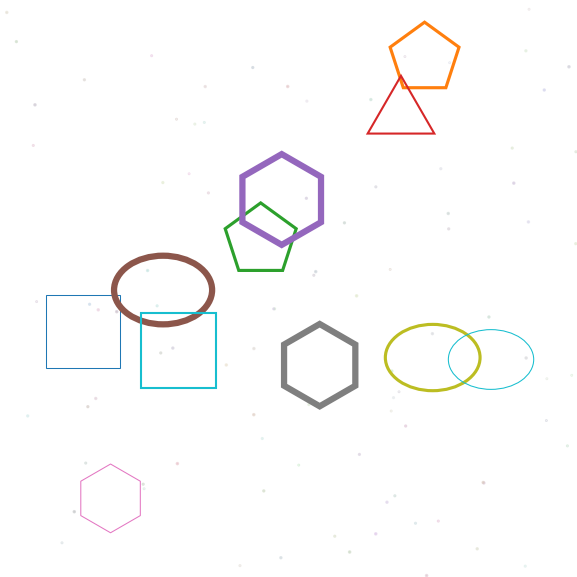[{"shape": "square", "thickness": 0.5, "radius": 0.32, "center": [0.143, 0.425]}, {"shape": "pentagon", "thickness": 1.5, "radius": 0.31, "center": [0.735, 0.898]}, {"shape": "pentagon", "thickness": 1.5, "radius": 0.32, "center": [0.451, 0.583]}, {"shape": "triangle", "thickness": 1, "radius": 0.33, "center": [0.694, 0.801]}, {"shape": "hexagon", "thickness": 3, "radius": 0.39, "center": [0.488, 0.654]}, {"shape": "oval", "thickness": 3, "radius": 0.42, "center": [0.282, 0.497]}, {"shape": "hexagon", "thickness": 0.5, "radius": 0.3, "center": [0.191, 0.136]}, {"shape": "hexagon", "thickness": 3, "radius": 0.36, "center": [0.554, 0.367]}, {"shape": "oval", "thickness": 1.5, "radius": 0.41, "center": [0.749, 0.38]}, {"shape": "square", "thickness": 1, "radius": 0.33, "center": [0.309, 0.393]}, {"shape": "oval", "thickness": 0.5, "radius": 0.37, "center": [0.85, 0.377]}]